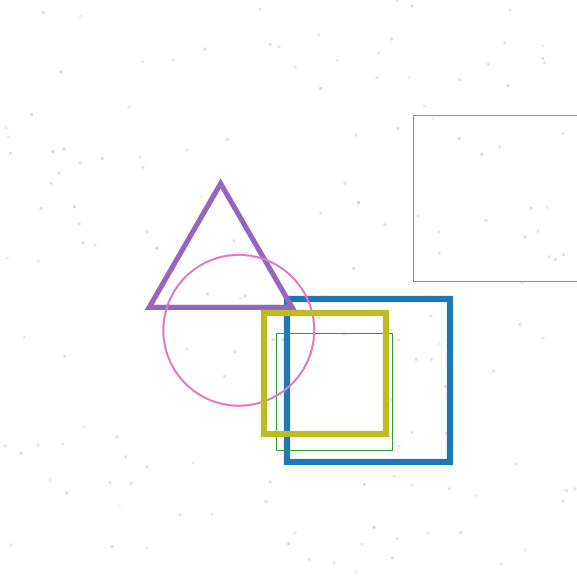[{"shape": "square", "thickness": 3, "radius": 0.71, "center": [0.638, 0.339]}, {"shape": "square", "thickness": 0.5, "radius": 0.5, "center": [0.579, 0.321]}, {"shape": "triangle", "thickness": 2.5, "radius": 0.71, "center": [0.382, 0.538]}, {"shape": "circle", "thickness": 1, "radius": 0.65, "center": [0.413, 0.427]}, {"shape": "square", "thickness": 3, "radius": 0.53, "center": [0.563, 0.352]}, {"shape": "square", "thickness": 0.5, "radius": 0.72, "center": [0.859, 0.656]}]